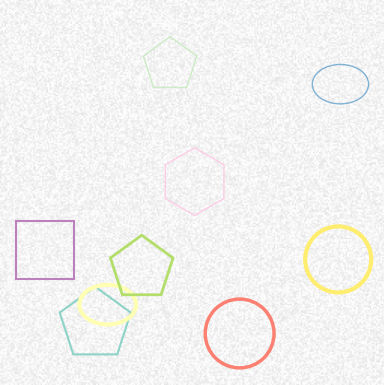[{"shape": "pentagon", "thickness": 1.5, "radius": 0.49, "center": [0.248, 0.158]}, {"shape": "oval", "thickness": 3, "radius": 0.37, "center": [0.28, 0.209]}, {"shape": "circle", "thickness": 2.5, "radius": 0.45, "center": [0.622, 0.134]}, {"shape": "oval", "thickness": 1, "radius": 0.37, "center": [0.884, 0.781]}, {"shape": "pentagon", "thickness": 2, "radius": 0.43, "center": [0.368, 0.304]}, {"shape": "hexagon", "thickness": 1, "radius": 0.44, "center": [0.505, 0.528]}, {"shape": "square", "thickness": 1.5, "radius": 0.38, "center": [0.116, 0.35]}, {"shape": "pentagon", "thickness": 1, "radius": 0.37, "center": [0.442, 0.832]}, {"shape": "circle", "thickness": 3, "radius": 0.43, "center": [0.878, 0.326]}]